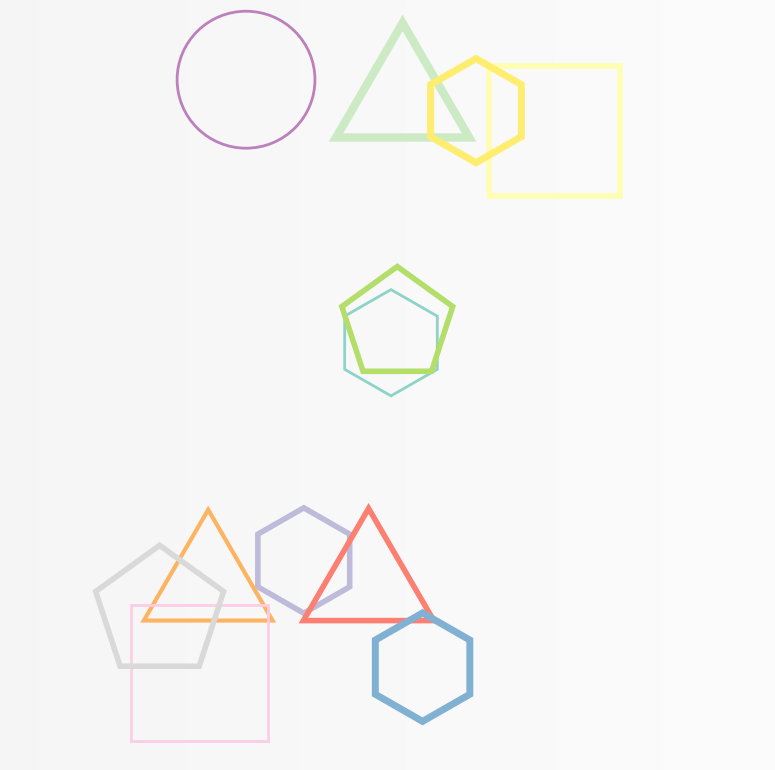[{"shape": "hexagon", "thickness": 1, "radius": 0.35, "center": [0.504, 0.555]}, {"shape": "square", "thickness": 2, "radius": 0.42, "center": [0.716, 0.83]}, {"shape": "hexagon", "thickness": 2, "radius": 0.34, "center": [0.392, 0.272]}, {"shape": "triangle", "thickness": 2, "radius": 0.49, "center": [0.476, 0.243]}, {"shape": "hexagon", "thickness": 2.5, "radius": 0.35, "center": [0.545, 0.134]}, {"shape": "triangle", "thickness": 1.5, "radius": 0.48, "center": [0.269, 0.242]}, {"shape": "pentagon", "thickness": 2, "radius": 0.38, "center": [0.513, 0.579]}, {"shape": "square", "thickness": 1, "radius": 0.44, "center": [0.258, 0.126]}, {"shape": "pentagon", "thickness": 2, "radius": 0.43, "center": [0.206, 0.205]}, {"shape": "circle", "thickness": 1, "radius": 0.44, "center": [0.317, 0.896]}, {"shape": "triangle", "thickness": 3, "radius": 0.5, "center": [0.52, 0.871]}, {"shape": "hexagon", "thickness": 2.5, "radius": 0.34, "center": [0.614, 0.856]}]